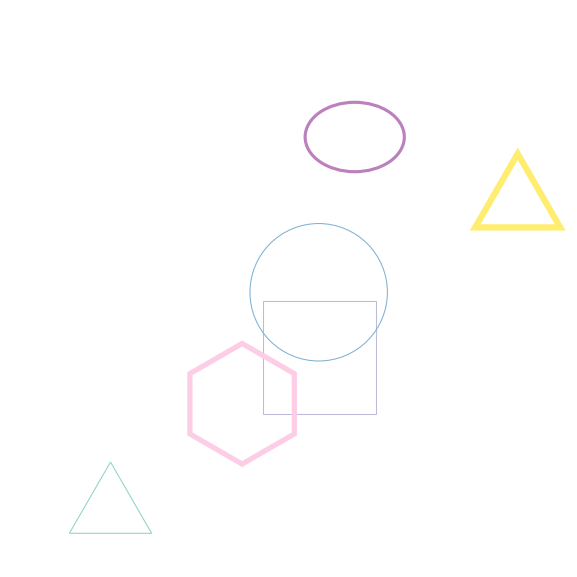[{"shape": "triangle", "thickness": 0.5, "radius": 0.41, "center": [0.191, 0.117]}, {"shape": "square", "thickness": 0.5, "radius": 0.49, "center": [0.554, 0.38]}, {"shape": "circle", "thickness": 0.5, "radius": 0.6, "center": [0.552, 0.493]}, {"shape": "hexagon", "thickness": 2.5, "radius": 0.52, "center": [0.419, 0.3]}, {"shape": "oval", "thickness": 1.5, "radius": 0.43, "center": [0.614, 0.762]}, {"shape": "triangle", "thickness": 3, "radius": 0.42, "center": [0.896, 0.648]}]